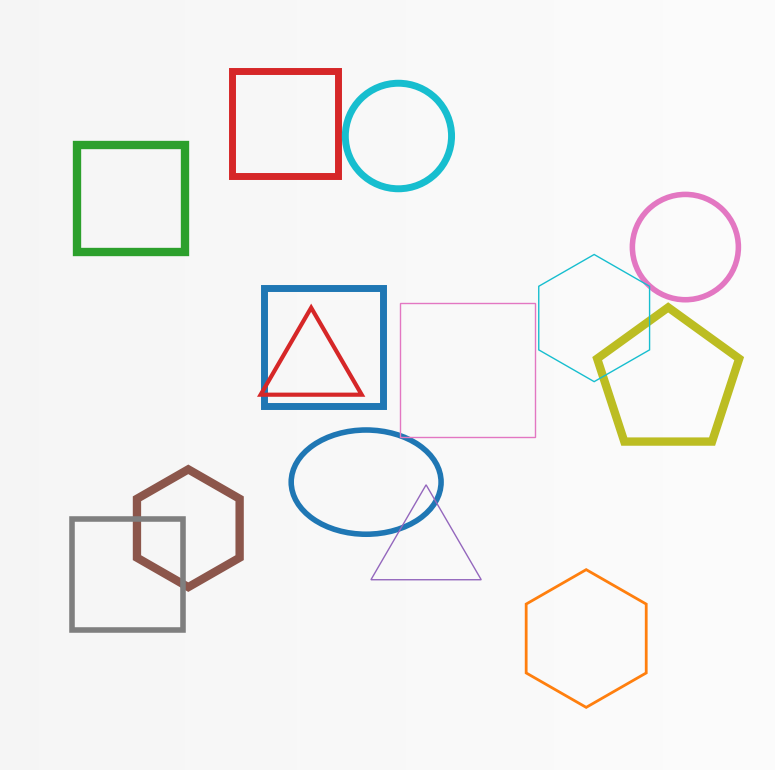[{"shape": "oval", "thickness": 2, "radius": 0.48, "center": [0.472, 0.374]}, {"shape": "square", "thickness": 2.5, "radius": 0.38, "center": [0.418, 0.549]}, {"shape": "hexagon", "thickness": 1, "radius": 0.45, "center": [0.756, 0.171]}, {"shape": "square", "thickness": 3, "radius": 0.35, "center": [0.169, 0.742]}, {"shape": "square", "thickness": 2.5, "radius": 0.34, "center": [0.368, 0.84]}, {"shape": "triangle", "thickness": 1.5, "radius": 0.38, "center": [0.402, 0.525]}, {"shape": "triangle", "thickness": 0.5, "radius": 0.41, "center": [0.55, 0.288]}, {"shape": "hexagon", "thickness": 3, "radius": 0.38, "center": [0.243, 0.314]}, {"shape": "circle", "thickness": 2, "radius": 0.34, "center": [0.884, 0.679]}, {"shape": "square", "thickness": 0.5, "radius": 0.43, "center": [0.603, 0.52]}, {"shape": "square", "thickness": 2, "radius": 0.36, "center": [0.164, 0.254]}, {"shape": "pentagon", "thickness": 3, "radius": 0.48, "center": [0.862, 0.504]}, {"shape": "hexagon", "thickness": 0.5, "radius": 0.41, "center": [0.767, 0.587]}, {"shape": "circle", "thickness": 2.5, "radius": 0.34, "center": [0.514, 0.823]}]